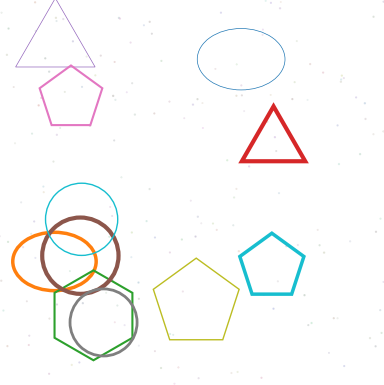[{"shape": "oval", "thickness": 0.5, "radius": 0.57, "center": [0.626, 0.846]}, {"shape": "oval", "thickness": 2.5, "radius": 0.54, "center": [0.141, 0.321]}, {"shape": "hexagon", "thickness": 1.5, "radius": 0.58, "center": [0.243, 0.181]}, {"shape": "triangle", "thickness": 3, "radius": 0.48, "center": [0.711, 0.629]}, {"shape": "triangle", "thickness": 0.5, "radius": 0.6, "center": [0.144, 0.886]}, {"shape": "circle", "thickness": 3, "radius": 0.5, "center": [0.209, 0.336]}, {"shape": "pentagon", "thickness": 1.5, "radius": 0.43, "center": [0.184, 0.744]}, {"shape": "circle", "thickness": 2, "radius": 0.44, "center": [0.269, 0.162]}, {"shape": "pentagon", "thickness": 1, "radius": 0.59, "center": [0.51, 0.212]}, {"shape": "circle", "thickness": 1, "radius": 0.47, "center": [0.212, 0.43]}, {"shape": "pentagon", "thickness": 2.5, "radius": 0.44, "center": [0.706, 0.307]}]